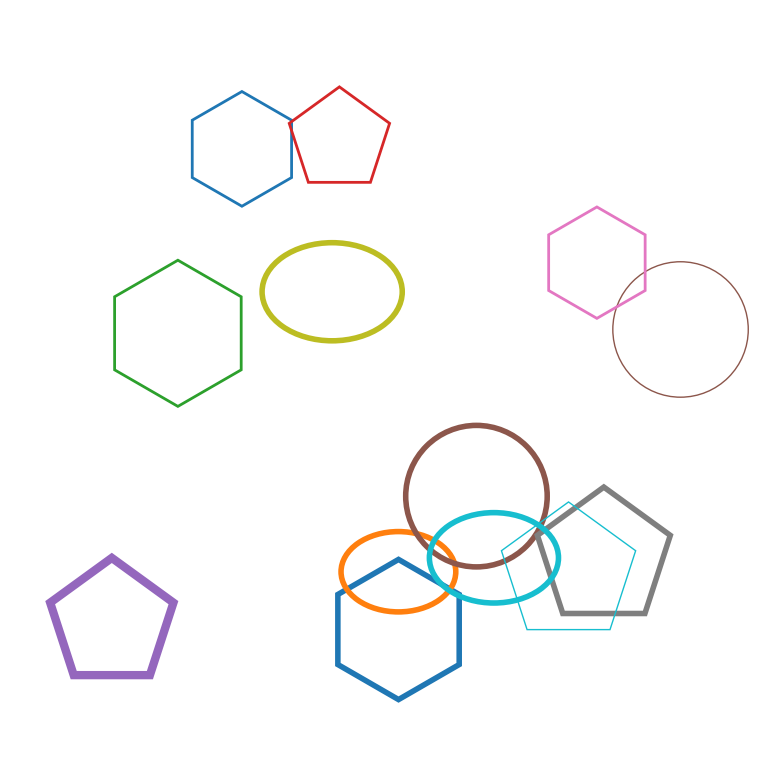[{"shape": "hexagon", "thickness": 2, "radius": 0.45, "center": [0.518, 0.182]}, {"shape": "hexagon", "thickness": 1, "radius": 0.37, "center": [0.314, 0.807]}, {"shape": "oval", "thickness": 2, "radius": 0.37, "center": [0.517, 0.257]}, {"shape": "hexagon", "thickness": 1, "radius": 0.47, "center": [0.231, 0.567]}, {"shape": "pentagon", "thickness": 1, "radius": 0.34, "center": [0.441, 0.819]}, {"shape": "pentagon", "thickness": 3, "radius": 0.42, "center": [0.145, 0.191]}, {"shape": "circle", "thickness": 2, "radius": 0.46, "center": [0.619, 0.356]}, {"shape": "circle", "thickness": 0.5, "radius": 0.44, "center": [0.884, 0.572]}, {"shape": "hexagon", "thickness": 1, "radius": 0.36, "center": [0.775, 0.659]}, {"shape": "pentagon", "thickness": 2, "radius": 0.45, "center": [0.784, 0.277]}, {"shape": "oval", "thickness": 2, "radius": 0.46, "center": [0.431, 0.621]}, {"shape": "pentagon", "thickness": 0.5, "radius": 0.46, "center": [0.738, 0.256]}, {"shape": "oval", "thickness": 2, "radius": 0.42, "center": [0.641, 0.276]}]